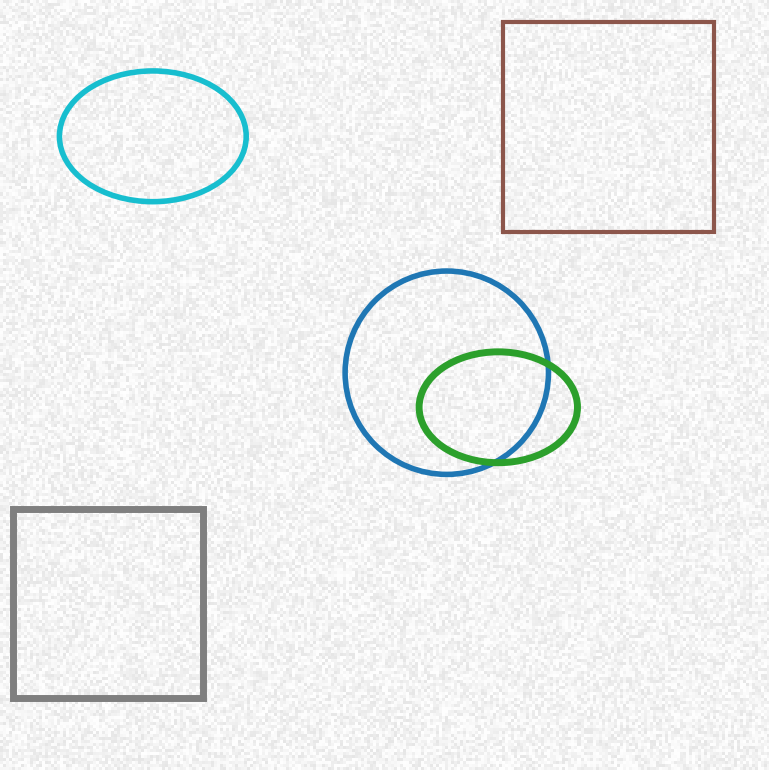[{"shape": "circle", "thickness": 2, "radius": 0.66, "center": [0.58, 0.516]}, {"shape": "oval", "thickness": 2.5, "radius": 0.51, "center": [0.647, 0.471]}, {"shape": "square", "thickness": 1.5, "radius": 0.68, "center": [0.79, 0.835]}, {"shape": "square", "thickness": 2.5, "radius": 0.61, "center": [0.14, 0.216]}, {"shape": "oval", "thickness": 2, "radius": 0.61, "center": [0.198, 0.823]}]